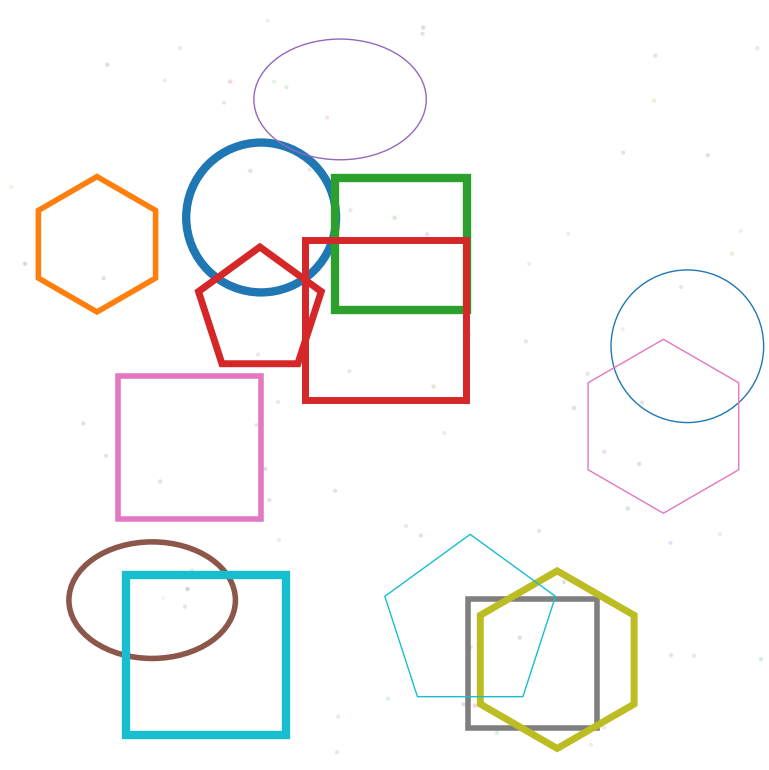[{"shape": "circle", "thickness": 3, "radius": 0.49, "center": [0.339, 0.718]}, {"shape": "circle", "thickness": 0.5, "radius": 0.5, "center": [0.893, 0.55]}, {"shape": "hexagon", "thickness": 2, "radius": 0.44, "center": [0.126, 0.683]}, {"shape": "square", "thickness": 3, "radius": 0.43, "center": [0.52, 0.683]}, {"shape": "pentagon", "thickness": 2.5, "radius": 0.42, "center": [0.338, 0.595]}, {"shape": "square", "thickness": 2.5, "radius": 0.52, "center": [0.5, 0.584]}, {"shape": "oval", "thickness": 0.5, "radius": 0.56, "center": [0.442, 0.871]}, {"shape": "oval", "thickness": 2, "radius": 0.54, "center": [0.198, 0.221]}, {"shape": "hexagon", "thickness": 0.5, "radius": 0.56, "center": [0.862, 0.446]}, {"shape": "square", "thickness": 2, "radius": 0.46, "center": [0.246, 0.419]}, {"shape": "square", "thickness": 2, "radius": 0.42, "center": [0.692, 0.138]}, {"shape": "hexagon", "thickness": 2.5, "radius": 0.58, "center": [0.724, 0.143]}, {"shape": "pentagon", "thickness": 0.5, "radius": 0.58, "center": [0.611, 0.19]}, {"shape": "square", "thickness": 3, "radius": 0.52, "center": [0.268, 0.149]}]